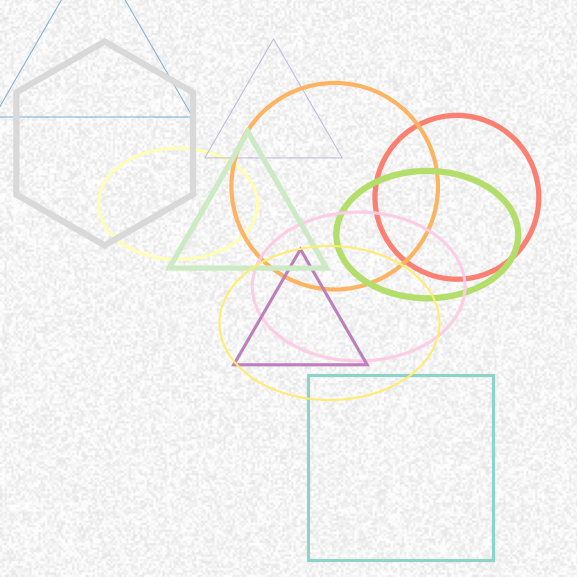[{"shape": "square", "thickness": 1.5, "radius": 0.8, "center": [0.694, 0.19]}, {"shape": "oval", "thickness": 1.5, "radius": 0.69, "center": [0.308, 0.646]}, {"shape": "triangle", "thickness": 0.5, "radius": 0.69, "center": [0.474, 0.794]}, {"shape": "circle", "thickness": 2.5, "radius": 0.71, "center": [0.791, 0.658]}, {"shape": "triangle", "thickness": 0.5, "radius": 0.99, "center": [0.161, 0.896]}, {"shape": "circle", "thickness": 2, "radius": 0.89, "center": [0.58, 0.677]}, {"shape": "oval", "thickness": 3, "radius": 0.79, "center": [0.74, 0.593]}, {"shape": "oval", "thickness": 1.5, "radius": 0.92, "center": [0.621, 0.503]}, {"shape": "hexagon", "thickness": 3, "radius": 0.88, "center": [0.181, 0.751]}, {"shape": "triangle", "thickness": 1.5, "radius": 0.67, "center": [0.52, 0.434]}, {"shape": "triangle", "thickness": 2.5, "radius": 0.79, "center": [0.429, 0.614]}, {"shape": "oval", "thickness": 1, "radius": 0.95, "center": [0.571, 0.44]}]